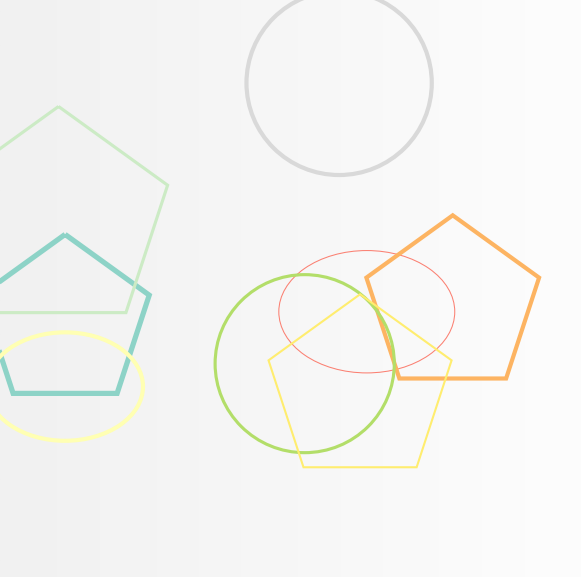[{"shape": "pentagon", "thickness": 2.5, "radius": 0.76, "center": [0.112, 0.441]}, {"shape": "oval", "thickness": 2, "radius": 0.67, "center": [0.112, 0.33]}, {"shape": "oval", "thickness": 0.5, "radius": 0.76, "center": [0.631, 0.459]}, {"shape": "pentagon", "thickness": 2, "radius": 0.78, "center": [0.779, 0.47]}, {"shape": "circle", "thickness": 1.5, "radius": 0.77, "center": [0.524, 0.369]}, {"shape": "circle", "thickness": 2, "radius": 0.8, "center": [0.583, 0.855]}, {"shape": "pentagon", "thickness": 1.5, "radius": 0.99, "center": [0.101, 0.617]}, {"shape": "pentagon", "thickness": 1, "radius": 0.83, "center": [0.619, 0.324]}]